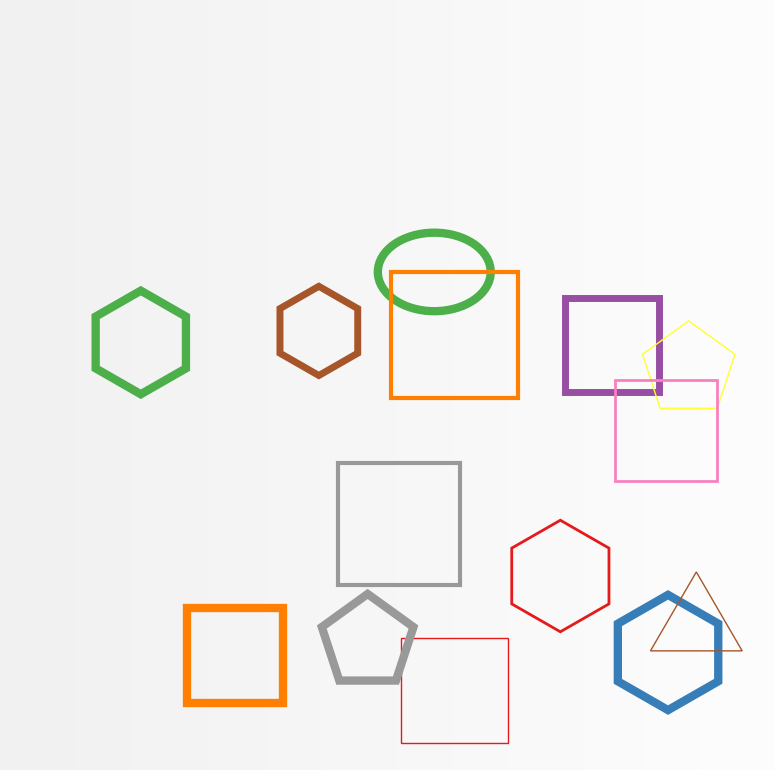[{"shape": "hexagon", "thickness": 1, "radius": 0.36, "center": [0.723, 0.252]}, {"shape": "square", "thickness": 0.5, "radius": 0.34, "center": [0.586, 0.103]}, {"shape": "hexagon", "thickness": 3, "radius": 0.37, "center": [0.862, 0.153]}, {"shape": "hexagon", "thickness": 3, "radius": 0.34, "center": [0.182, 0.555]}, {"shape": "oval", "thickness": 3, "radius": 0.36, "center": [0.56, 0.647]}, {"shape": "square", "thickness": 2.5, "radius": 0.3, "center": [0.79, 0.552]}, {"shape": "square", "thickness": 1.5, "radius": 0.41, "center": [0.586, 0.565]}, {"shape": "square", "thickness": 3, "radius": 0.31, "center": [0.304, 0.149]}, {"shape": "pentagon", "thickness": 0.5, "radius": 0.31, "center": [0.889, 0.52]}, {"shape": "triangle", "thickness": 0.5, "radius": 0.34, "center": [0.898, 0.189]}, {"shape": "hexagon", "thickness": 2.5, "radius": 0.29, "center": [0.411, 0.57]}, {"shape": "square", "thickness": 1, "radius": 0.33, "center": [0.859, 0.441]}, {"shape": "square", "thickness": 1.5, "radius": 0.4, "center": [0.515, 0.32]}, {"shape": "pentagon", "thickness": 3, "radius": 0.31, "center": [0.474, 0.166]}]